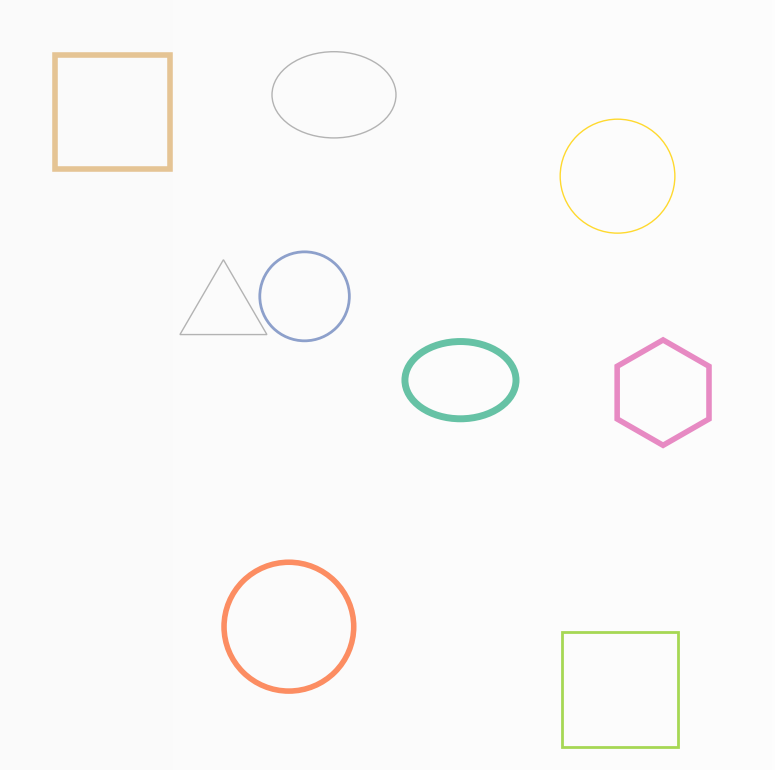[{"shape": "oval", "thickness": 2.5, "radius": 0.36, "center": [0.594, 0.506]}, {"shape": "circle", "thickness": 2, "radius": 0.42, "center": [0.373, 0.186]}, {"shape": "circle", "thickness": 1, "radius": 0.29, "center": [0.393, 0.615]}, {"shape": "hexagon", "thickness": 2, "radius": 0.34, "center": [0.856, 0.49]}, {"shape": "square", "thickness": 1, "radius": 0.37, "center": [0.8, 0.104]}, {"shape": "circle", "thickness": 0.5, "radius": 0.37, "center": [0.797, 0.771]}, {"shape": "square", "thickness": 2, "radius": 0.37, "center": [0.145, 0.855]}, {"shape": "triangle", "thickness": 0.5, "radius": 0.32, "center": [0.288, 0.598]}, {"shape": "oval", "thickness": 0.5, "radius": 0.4, "center": [0.431, 0.877]}]